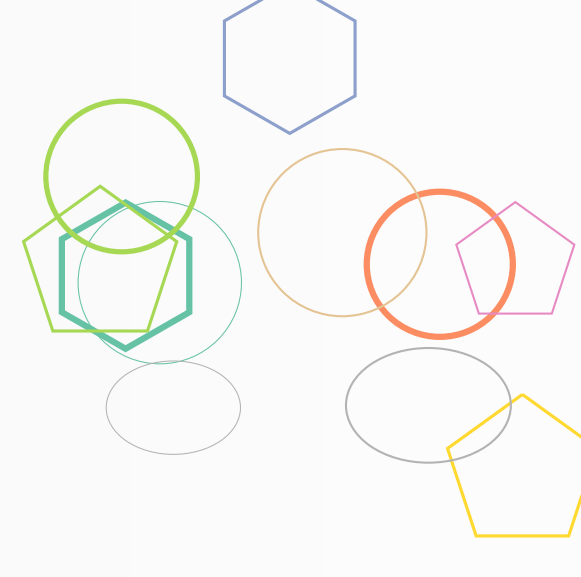[{"shape": "hexagon", "thickness": 3, "radius": 0.63, "center": [0.216, 0.522]}, {"shape": "circle", "thickness": 0.5, "radius": 0.7, "center": [0.275, 0.51]}, {"shape": "circle", "thickness": 3, "radius": 0.63, "center": [0.757, 0.542]}, {"shape": "hexagon", "thickness": 1.5, "radius": 0.65, "center": [0.498, 0.898]}, {"shape": "pentagon", "thickness": 1, "radius": 0.53, "center": [0.887, 0.542]}, {"shape": "circle", "thickness": 2.5, "radius": 0.65, "center": [0.209, 0.693]}, {"shape": "pentagon", "thickness": 1.5, "radius": 0.69, "center": [0.172, 0.538]}, {"shape": "pentagon", "thickness": 1.5, "radius": 0.68, "center": [0.899, 0.181]}, {"shape": "circle", "thickness": 1, "radius": 0.72, "center": [0.589, 0.596]}, {"shape": "oval", "thickness": 0.5, "radius": 0.58, "center": [0.298, 0.293]}, {"shape": "oval", "thickness": 1, "radius": 0.71, "center": [0.737, 0.297]}]